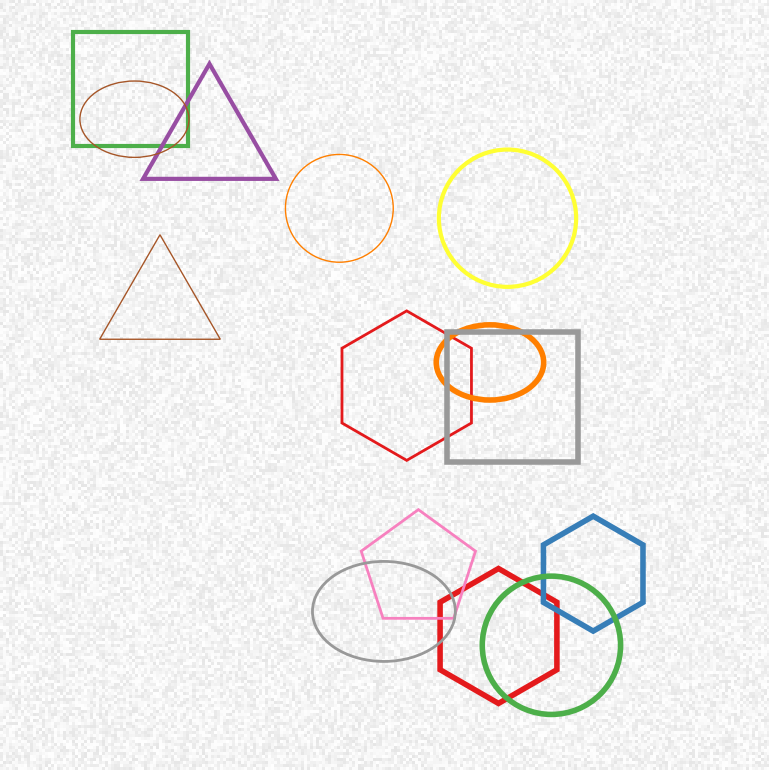[{"shape": "hexagon", "thickness": 2, "radius": 0.44, "center": [0.647, 0.174]}, {"shape": "hexagon", "thickness": 1, "radius": 0.49, "center": [0.528, 0.499]}, {"shape": "hexagon", "thickness": 2, "radius": 0.37, "center": [0.77, 0.255]}, {"shape": "square", "thickness": 1.5, "radius": 0.37, "center": [0.169, 0.885]}, {"shape": "circle", "thickness": 2, "radius": 0.45, "center": [0.716, 0.162]}, {"shape": "triangle", "thickness": 1.5, "radius": 0.5, "center": [0.272, 0.817]}, {"shape": "oval", "thickness": 2, "radius": 0.35, "center": [0.636, 0.529]}, {"shape": "circle", "thickness": 0.5, "radius": 0.35, "center": [0.441, 0.729]}, {"shape": "circle", "thickness": 1.5, "radius": 0.45, "center": [0.659, 0.717]}, {"shape": "oval", "thickness": 0.5, "radius": 0.35, "center": [0.175, 0.845]}, {"shape": "triangle", "thickness": 0.5, "radius": 0.45, "center": [0.208, 0.605]}, {"shape": "pentagon", "thickness": 1, "radius": 0.39, "center": [0.543, 0.26]}, {"shape": "square", "thickness": 2, "radius": 0.42, "center": [0.665, 0.484]}, {"shape": "oval", "thickness": 1, "radius": 0.46, "center": [0.499, 0.206]}]